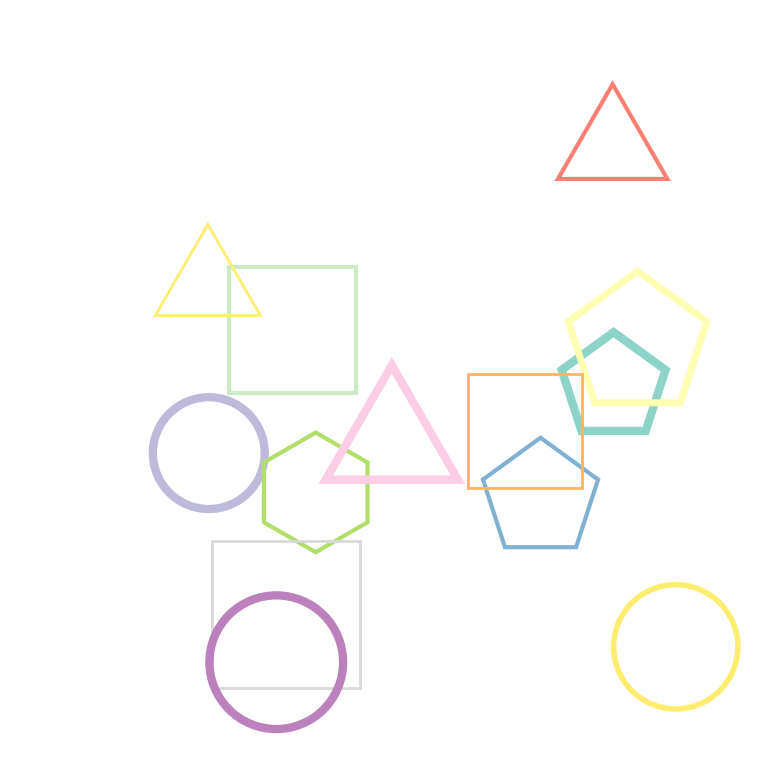[{"shape": "pentagon", "thickness": 3, "radius": 0.35, "center": [0.797, 0.498]}, {"shape": "pentagon", "thickness": 2.5, "radius": 0.47, "center": [0.828, 0.553]}, {"shape": "circle", "thickness": 3, "radius": 0.36, "center": [0.271, 0.412]}, {"shape": "triangle", "thickness": 1.5, "radius": 0.41, "center": [0.796, 0.809]}, {"shape": "pentagon", "thickness": 1.5, "radius": 0.39, "center": [0.702, 0.353]}, {"shape": "square", "thickness": 1, "radius": 0.37, "center": [0.681, 0.441]}, {"shape": "hexagon", "thickness": 1.5, "radius": 0.39, "center": [0.41, 0.361]}, {"shape": "triangle", "thickness": 3, "radius": 0.5, "center": [0.509, 0.427]}, {"shape": "square", "thickness": 1, "radius": 0.48, "center": [0.372, 0.202]}, {"shape": "circle", "thickness": 3, "radius": 0.43, "center": [0.359, 0.14]}, {"shape": "square", "thickness": 1.5, "radius": 0.41, "center": [0.38, 0.571]}, {"shape": "triangle", "thickness": 1, "radius": 0.39, "center": [0.27, 0.63]}, {"shape": "circle", "thickness": 2, "radius": 0.4, "center": [0.878, 0.16]}]